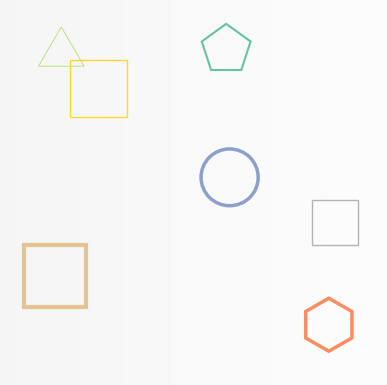[{"shape": "pentagon", "thickness": 1.5, "radius": 0.33, "center": [0.584, 0.872]}, {"shape": "hexagon", "thickness": 2.5, "radius": 0.34, "center": [0.849, 0.157]}, {"shape": "circle", "thickness": 2.5, "radius": 0.37, "center": [0.593, 0.539]}, {"shape": "triangle", "thickness": 0.5, "radius": 0.34, "center": [0.158, 0.862]}, {"shape": "square", "thickness": 1, "radius": 0.37, "center": [0.255, 0.77]}, {"shape": "square", "thickness": 3, "radius": 0.4, "center": [0.142, 0.284]}, {"shape": "square", "thickness": 1, "radius": 0.29, "center": [0.865, 0.422]}]